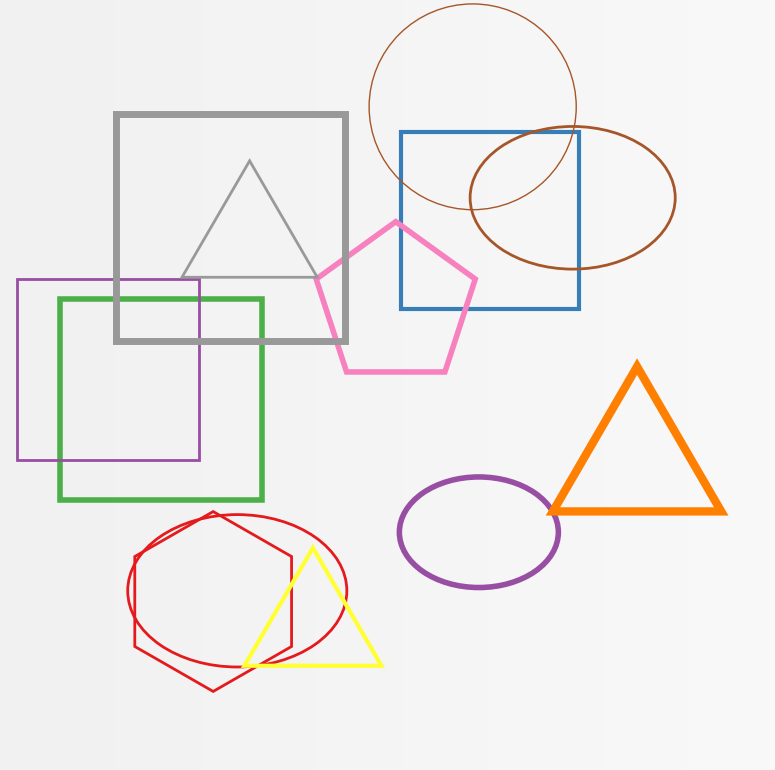[{"shape": "hexagon", "thickness": 1, "radius": 0.58, "center": [0.275, 0.219]}, {"shape": "oval", "thickness": 1, "radius": 0.71, "center": [0.306, 0.233]}, {"shape": "square", "thickness": 1.5, "radius": 0.58, "center": [0.632, 0.714]}, {"shape": "square", "thickness": 2, "radius": 0.65, "center": [0.208, 0.481]}, {"shape": "oval", "thickness": 2, "radius": 0.51, "center": [0.618, 0.309]}, {"shape": "square", "thickness": 1, "radius": 0.59, "center": [0.139, 0.52]}, {"shape": "triangle", "thickness": 3, "radius": 0.63, "center": [0.822, 0.399]}, {"shape": "triangle", "thickness": 1.5, "radius": 0.51, "center": [0.404, 0.186]}, {"shape": "circle", "thickness": 0.5, "radius": 0.67, "center": [0.61, 0.861]}, {"shape": "oval", "thickness": 1, "radius": 0.66, "center": [0.739, 0.743]}, {"shape": "pentagon", "thickness": 2, "radius": 0.54, "center": [0.511, 0.604]}, {"shape": "triangle", "thickness": 1, "radius": 0.5, "center": [0.322, 0.69]}, {"shape": "square", "thickness": 2.5, "radius": 0.74, "center": [0.298, 0.705]}]